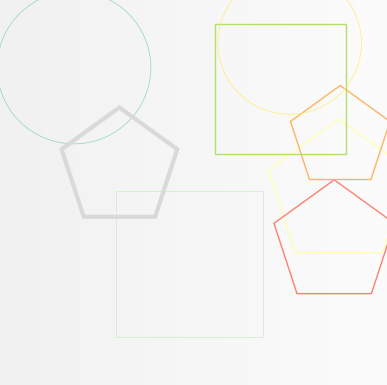[{"shape": "circle", "thickness": 0.5, "radius": 0.99, "center": [0.191, 0.825]}, {"shape": "pentagon", "thickness": 1, "radius": 0.96, "center": [0.874, 0.499]}, {"shape": "pentagon", "thickness": 1, "radius": 0.82, "center": [0.862, 0.369]}, {"shape": "pentagon", "thickness": 1, "radius": 0.67, "center": [0.878, 0.643]}, {"shape": "square", "thickness": 1, "radius": 0.85, "center": [0.725, 0.769]}, {"shape": "pentagon", "thickness": 3, "radius": 0.78, "center": [0.308, 0.564]}, {"shape": "square", "thickness": 0.5, "radius": 0.95, "center": [0.489, 0.314]}, {"shape": "circle", "thickness": 0.5, "radius": 0.93, "center": [0.748, 0.889]}]